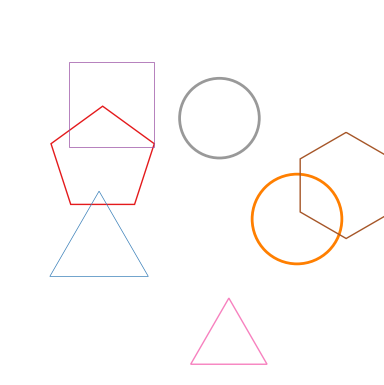[{"shape": "pentagon", "thickness": 1, "radius": 0.71, "center": [0.267, 0.583]}, {"shape": "triangle", "thickness": 0.5, "radius": 0.74, "center": [0.257, 0.356]}, {"shape": "square", "thickness": 0.5, "radius": 0.55, "center": [0.29, 0.729]}, {"shape": "circle", "thickness": 2, "radius": 0.58, "center": [0.771, 0.431]}, {"shape": "hexagon", "thickness": 1, "radius": 0.69, "center": [0.899, 0.518]}, {"shape": "triangle", "thickness": 1, "radius": 0.57, "center": [0.594, 0.111]}, {"shape": "circle", "thickness": 2, "radius": 0.52, "center": [0.57, 0.693]}]